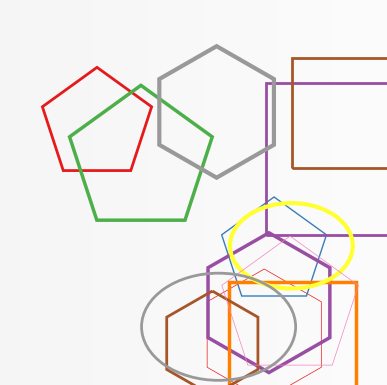[{"shape": "hexagon", "thickness": 0.5, "radius": 0.85, "center": [0.682, 0.131]}, {"shape": "pentagon", "thickness": 2, "radius": 0.74, "center": [0.25, 0.677]}, {"shape": "pentagon", "thickness": 1, "radius": 0.71, "center": [0.707, 0.346]}, {"shape": "pentagon", "thickness": 2.5, "radius": 0.97, "center": [0.364, 0.585]}, {"shape": "hexagon", "thickness": 2.5, "radius": 0.91, "center": [0.694, 0.214]}, {"shape": "square", "thickness": 2, "radius": 0.99, "center": [0.884, 0.588]}, {"shape": "square", "thickness": 2.5, "radius": 0.82, "center": [0.754, 0.103]}, {"shape": "oval", "thickness": 3, "radius": 0.79, "center": [0.752, 0.362]}, {"shape": "hexagon", "thickness": 2, "radius": 0.68, "center": [0.548, 0.108]}, {"shape": "square", "thickness": 2, "radius": 0.71, "center": [0.896, 0.706]}, {"shape": "pentagon", "thickness": 0.5, "radius": 0.93, "center": [0.749, 0.202]}, {"shape": "hexagon", "thickness": 3, "radius": 0.85, "center": [0.559, 0.709]}, {"shape": "oval", "thickness": 2, "radius": 0.99, "center": [0.564, 0.151]}]